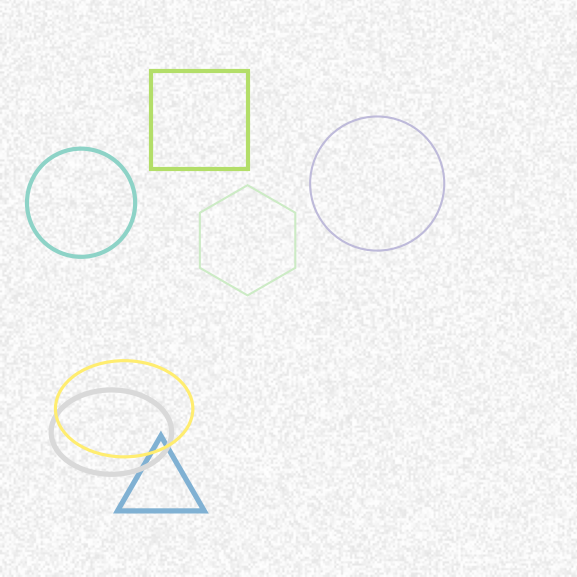[{"shape": "circle", "thickness": 2, "radius": 0.47, "center": [0.14, 0.648]}, {"shape": "circle", "thickness": 1, "radius": 0.58, "center": [0.653, 0.681]}, {"shape": "triangle", "thickness": 2.5, "radius": 0.43, "center": [0.279, 0.158]}, {"shape": "square", "thickness": 2, "radius": 0.42, "center": [0.345, 0.791]}, {"shape": "oval", "thickness": 2.5, "radius": 0.52, "center": [0.193, 0.251]}, {"shape": "hexagon", "thickness": 1, "radius": 0.48, "center": [0.429, 0.583]}, {"shape": "oval", "thickness": 1.5, "radius": 0.59, "center": [0.215, 0.291]}]